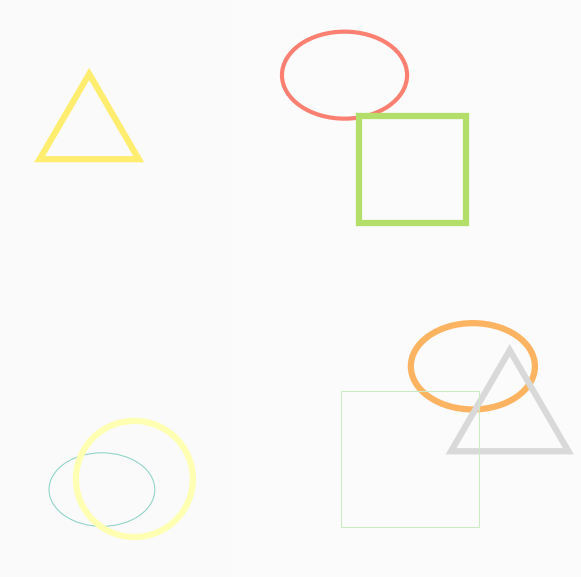[{"shape": "oval", "thickness": 0.5, "radius": 0.45, "center": [0.175, 0.151]}, {"shape": "circle", "thickness": 3, "radius": 0.5, "center": [0.231, 0.17]}, {"shape": "oval", "thickness": 2, "radius": 0.54, "center": [0.593, 0.869]}, {"shape": "oval", "thickness": 3, "radius": 0.53, "center": [0.814, 0.365]}, {"shape": "square", "thickness": 3, "radius": 0.46, "center": [0.709, 0.706]}, {"shape": "triangle", "thickness": 3, "radius": 0.58, "center": [0.877, 0.276]}, {"shape": "square", "thickness": 0.5, "radius": 0.59, "center": [0.705, 0.204]}, {"shape": "triangle", "thickness": 3, "radius": 0.49, "center": [0.153, 0.773]}]